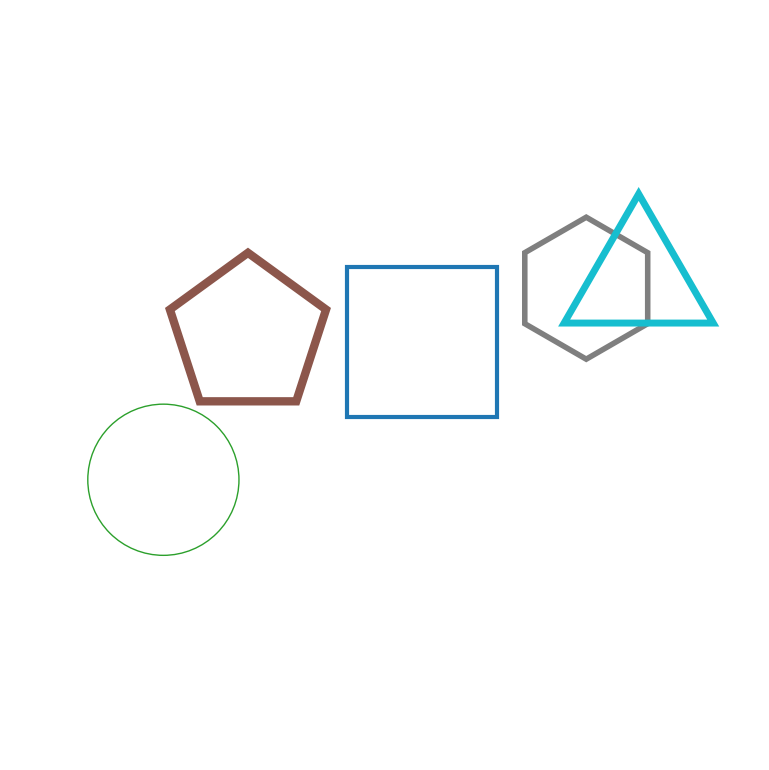[{"shape": "square", "thickness": 1.5, "radius": 0.49, "center": [0.549, 0.556]}, {"shape": "circle", "thickness": 0.5, "radius": 0.49, "center": [0.212, 0.377]}, {"shape": "pentagon", "thickness": 3, "radius": 0.53, "center": [0.322, 0.565]}, {"shape": "hexagon", "thickness": 2, "radius": 0.46, "center": [0.761, 0.626]}, {"shape": "triangle", "thickness": 2.5, "radius": 0.56, "center": [0.829, 0.636]}]